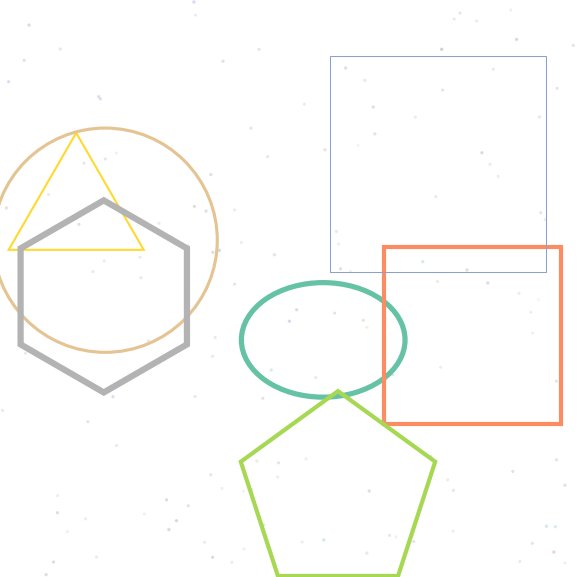[{"shape": "oval", "thickness": 2.5, "radius": 0.71, "center": [0.56, 0.411]}, {"shape": "square", "thickness": 2, "radius": 0.77, "center": [0.819, 0.419]}, {"shape": "square", "thickness": 0.5, "radius": 0.94, "center": [0.759, 0.715]}, {"shape": "pentagon", "thickness": 2, "radius": 0.88, "center": [0.585, 0.145]}, {"shape": "triangle", "thickness": 1, "radius": 0.67, "center": [0.132, 0.634]}, {"shape": "circle", "thickness": 1.5, "radius": 0.97, "center": [0.182, 0.583]}, {"shape": "hexagon", "thickness": 3, "radius": 0.83, "center": [0.18, 0.486]}]